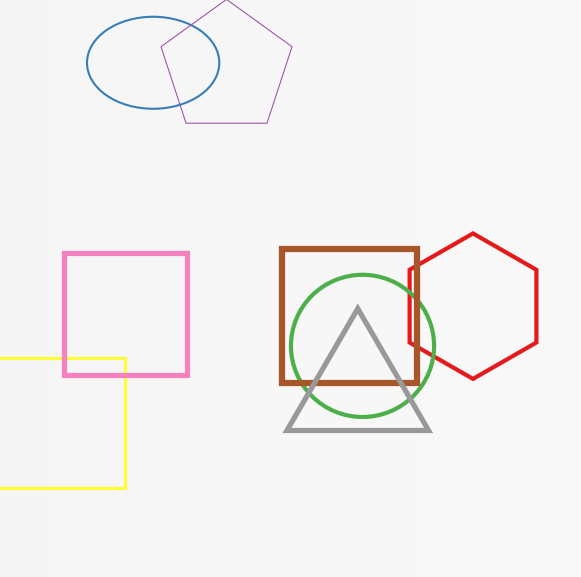[{"shape": "hexagon", "thickness": 2, "radius": 0.63, "center": [0.814, 0.469]}, {"shape": "oval", "thickness": 1, "radius": 0.57, "center": [0.263, 0.89]}, {"shape": "circle", "thickness": 2, "radius": 0.62, "center": [0.624, 0.4]}, {"shape": "pentagon", "thickness": 0.5, "radius": 0.59, "center": [0.39, 0.882]}, {"shape": "square", "thickness": 1.5, "radius": 0.56, "center": [0.102, 0.267]}, {"shape": "square", "thickness": 3, "radius": 0.58, "center": [0.601, 0.452]}, {"shape": "square", "thickness": 2.5, "radius": 0.53, "center": [0.216, 0.456]}, {"shape": "triangle", "thickness": 2.5, "radius": 0.7, "center": [0.616, 0.324]}]